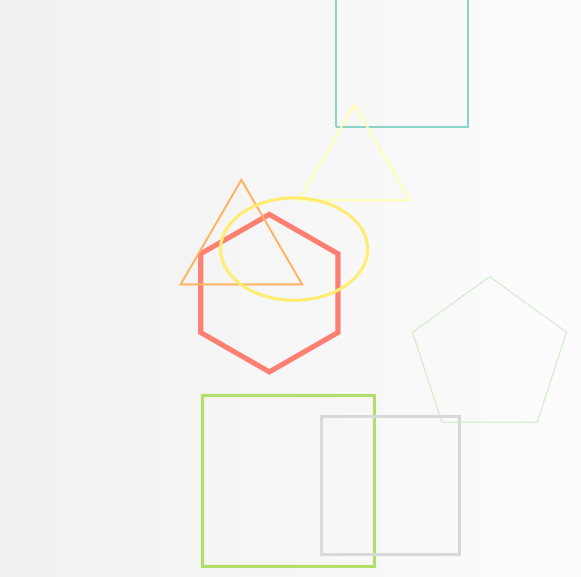[{"shape": "square", "thickness": 1, "radius": 0.57, "center": [0.692, 0.892]}, {"shape": "triangle", "thickness": 1, "radius": 0.55, "center": [0.61, 0.707]}, {"shape": "hexagon", "thickness": 2.5, "radius": 0.68, "center": [0.463, 0.492]}, {"shape": "triangle", "thickness": 1, "radius": 0.6, "center": [0.415, 0.567]}, {"shape": "square", "thickness": 1.5, "radius": 0.74, "center": [0.496, 0.168]}, {"shape": "square", "thickness": 1.5, "radius": 0.59, "center": [0.671, 0.16]}, {"shape": "pentagon", "thickness": 0.5, "radius": 0.7, "center": [0.842, 0.381]}, {"shape": "oval", "thickness": 1.5, "radius": 0.63, "center": [0.506, 0.568]}]